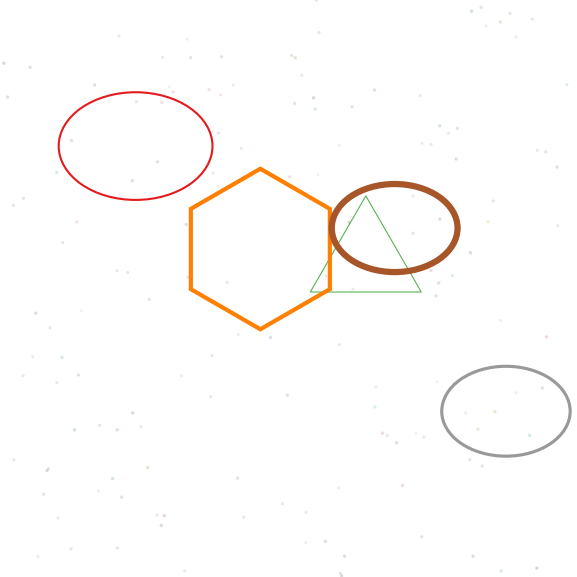[{"shape": "oval", "thickness": 1, "radius": 0.67, "center": [0.235, 0.746]}, {"shape": "triangle", "thickness": 0.5, "radius": 0.55, "center": [0.633, 0.549]}, {"shape": "hexagon", "thickness": 2, "radius": 0.69, "center": [0.451, 0.568]}, {"shape": "oval", "thickness": 3, "radius": 0.54, "center": [0.683, 0.604]}, {"shape": "oval", "thickness": 1.5, "radius": 0.56, "center": [0.876, 0.287]}]